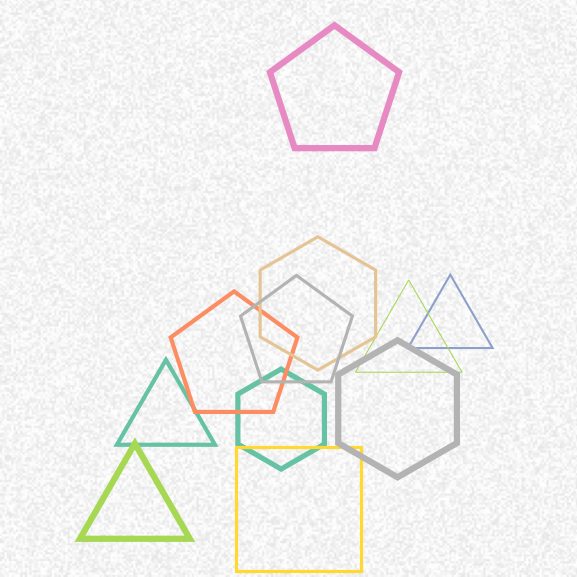[{"shape": "triangle", "thickness": 2, "radius": 0.49, "center": [0.287, 0.278]}, {"shape": "hexagon", "thickness": 2.5, "radius": 0.43, "center": [0.487, 0.273]}, {"shape": "pentagon", "thickness": 2, "radius": 0.58, "center": [0.405, 0.379]}, {"shape": "triangle", "thickness": 1, "radius": 0.42, "center": [0.78, 0.439]}, {"shape": "pentagon", "thickness": 3, "radius": 0.59, "center": [0.579, 0.838]}, {"shape": "triangle", "thickness": 3, "radius": 0.55, "center": [0.234, 0.121]}, {"shape": "triangle", "thickness": 0.5, "radius": 0.53, "center": [0.708, 0.408]}, {"shape": "square", "thickness": 1.5, "radius": 0.54, "center": [0.517, 0.118]}, {"shape": "hexagon", "thickness": 1.5, "radius": 0.58, "center": [0.55, 0.474]}, {"shape": "hexagon", "thickness": 3, "radius": 0.59, "center": [0.688, 0.291]}, {"shape": "pentagon", "thickness": 1.5, "radius": 0.51, "center": [0.513, 0.42]}]